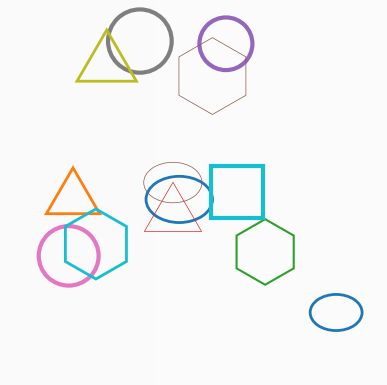[{"shape": "oval", "thickness": 2, "radius": 0.43, "center": [0.463, 0.482]}, {"shape": "oval", "thickness": 2, "radius": 0.34, "center": [0.867, 0.188]}, {"shape": "triangle", "thickness": 2, "radius": 0.4, "center": [0.188, 0.485]}, {"shape": "hexagon", "thickness": 1.5, "radius": 0.43, "center": [0.684, 0.346]}, {"shape": "triangle", "thickness": 0.5, "radius": 0.43, "center": [0.446, 0.441]}, {"shape": "circle", "thickness": 3, "radius": 0.34, "center": [0.583, 0.886]}, {"shape": "oval", "thickness": 0.5, "radius": 0.38, "center": [0.446, 0.526]}, {"shape": "hexagon", "thickness": 0.5, "radius": 0.5, "center": [0.548, 0.802]}, {"shape": "circle", "thickness": 3, "radius": 0.39, "center": [0.177, 0.335]}, {"shape": "circle", "thickness": 3, "radius": 0.41, "center": [0.361, 0.893]}, {"shape": "triangle", "thickness": 2, "radius": 0.44, "center": [0.275, 0.833]}, {"shape": "square", "thickness": 3, "radius": 0.34, "center": [0.612, 0.501]}, {"shape": "hexagon", "thickness": 2, "radius": 0.45, "center": [0.248, 0.366]}]